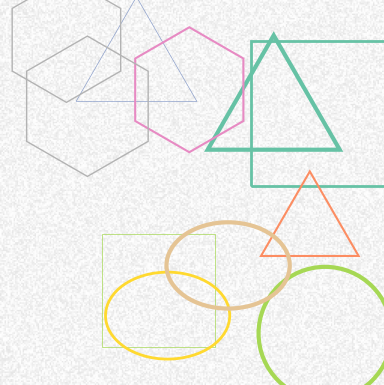[{"shape": "square", "thickness": 2, "radius": 0.94, "center": [0.839, 0.705]}, {"shape": "triangle", "thickness": 3, "radius": 0.99, "center": [0.711, 0.71]}, {"shape": "triangle", "thickness": 1.5, "radius": 0.73, "center": [0.805, 0.408]}, {"shape": "triangle", "thickness": 0.5, "radius": 0.91, "center": [0.355, 0.827]}, {"shape": "hexagon", "thickness": 1.5, "radius": 0.81, "center": [0.492, 0.767]}, {"shape": "square", "thickness": 0.5, "radius": 0.74, "center": [0.412, 0.245]}, {"shape": "circle", "thickness": 3, "radius": 0.86, "center": [0.844, 0.134]}, {"shape": "oval", "thickness": 2, "radius": 0.81, "center": [0.435, 0.18]}, {"shape": "oval", "thickness": 3, "radius": 0.8, "center": [0.592, 0.311]}, {"shape": "hexagon", "thickness": 1, "radius": 0.91, "center": [0.227, 0.724]}, {"shape": "hexagon", "thickness": 1, "radius": 0.81, "center": [0.173, 0.897]}]